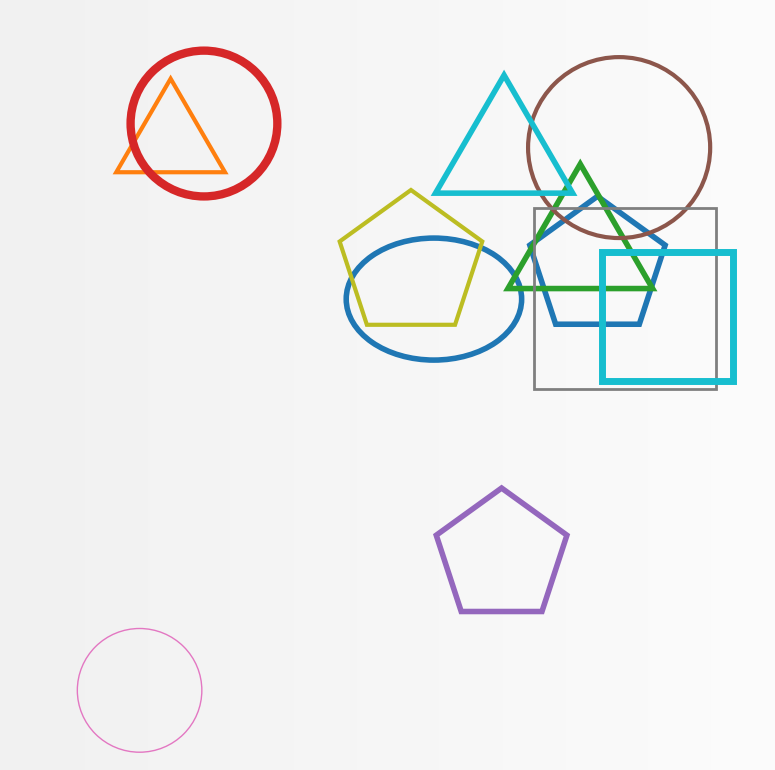[{"shape": "pentagon", "thickness": 2, "radius": 0.46, "center": [0.771, 0.653]}, {"shape": "oval", "thickness": 2, "radius": 0.57, "center": [0.56, 0.612]}, {"shape": "triangle", "thickness": 1.5, "radius": 0.41, "center": [0.22, 0.817]}, {"shape": "triangle", "thickness": 2, "radius": 0.54, "center": [0.749, 0.679]}, {"shape": "circle", "thickness": 3, "radius": 0.47, "center": [0.263, 0.84]}, {"shape": "pentagon", "thickness": 2, "radius": 0.44, "center": [0.647, 0.278]}, {"shape": "circle", "thickness": 1.5, "radius": 0.59, "center": [0.799, 0.808]}, {"shape": "circle", "thickness": 0.5, "radius": 0.4, "center": [0.18, 0.103]}, {"shape": "square", "thickness": 1, "radius": 0.59, "center": [0.807, 0.613]}, {"shape": "pentagon", "thickness": 1.5, "radius": 0.48, "center": [0.53, 0.656]}, {"shape": "triangle", "thickness": 2, "radius": 0.51, "center": [0.65, 0.8]}, {"shape": "square", "thickness": 2.5, "radius": 0.42, "center": [0.861, 0.589]}]